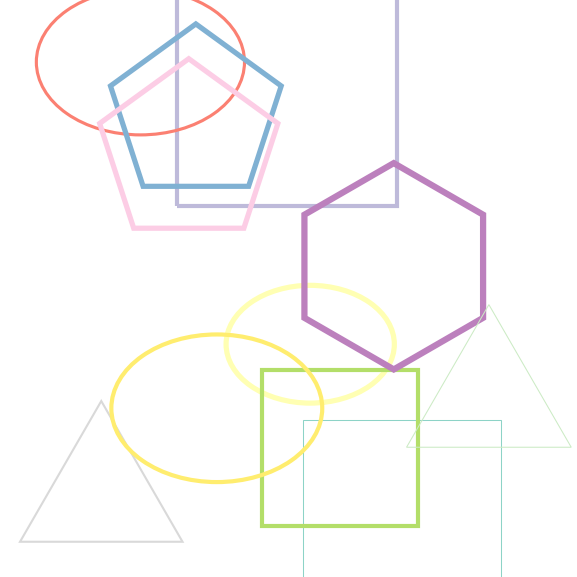[{"shape": "square", "thickness": 0.5, "radius": 0.86, "center": [0.696, 0.101]}, {"shape": "oval", "thickness": 2.5, "radius": 0.73, "center": [0.537, 0.403]}, {"shape": "square", "thickness": 2, "radius": 0.95, "center": [0.497, 0.833]}, {"shape": "oval", "thickness": 1.5, "radius": 0.9, "center": [0.243, 0.892]}, {"shape": "pentagon", "thickness": 2.5, "radius": 0.78, "center": [0.339, 0.802]}, {"shape": "square", "thickness": 2, "radius": 0.67, "center": [0.589, 0.223]}, {"shape": "pentagon", "thickness": 2.5, "radius": 0.81, "center": [0.327, 0.735]}, {"shape": "triangle", "thickness": 1, "radius": 0.81, "center": [0.175, 0.142]}, {"shape": "hexagon", "thickness": 3, "radius": 0.89, "center": [0.682, 0.538]}, {"shape": "triangle", "thickness": 0.5, "radius": 0.82, "center": [0.847, 0.307]}, {"shape": "oval", "thickness": 2, "radius": 0.91, "center": [0.375, 0.292]}]